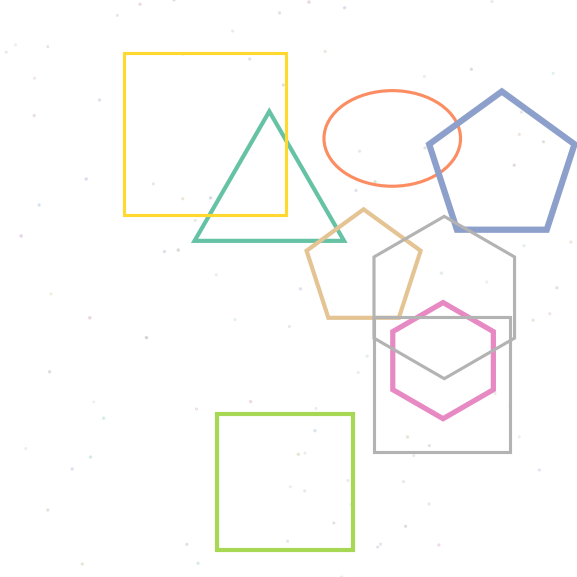[{"shape": "triangle", "thickness": 2, "radius": 0.75, "center": [0.466, 0.657]}, {"shape": "oval", "thickness": 1.5, "radius": 0.59, "center": [0.679, 0.759]}, {"shape": "pentagon", "thickness": 3, "radius": 0.66, "center": [0.869, 0.708]}, {"shape": "hexagon", "thickness": 2.5, "radius": 0.5, "center": [0.767, 0.375]}, {"shape": "square", "thickness": 2, "radius": 0.59, "center": [0.494, 0.164]}, {"shape": "square", "thickness": 1.5, "radius": 0.7, "center": [0.355, 0.767]}, {"shape": "pentagon", "thickness": 2, "radius": 0.52, "center": [0.63, 0.533]}, {"shape": "hexagon", "thickness": 1.5, "radius": 0.7, "center": [0.769, 0.484]}, {"shape": "square", "thickness": 1.5, "radius": 0.59, "center": [0.766, 0.333]}]